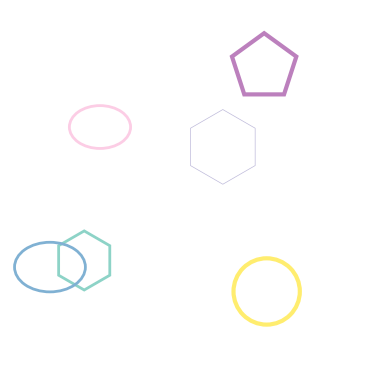[{"shape": "hexagon", "thickness": 2, "radius": 0.38, "center": [0.219, 0.323]}, {"shape": "hexagon", "thickness": 0.5, "radius": 0.49, "center": [0.579, 0.618]}, {"shape": "oval", "thickness": 2, "radius": 0.46, "center": [0.13, 0.306]}, {"shape": "oval", "thickness": 2, "radius": 0.4, "center": [0.26, 0.67]}, {"shape": "pentagon", "thickness": 3, "radius": 0.44, "center": [0.686, 0.826]}, {"shape": "circle", "thickness": 3, "radius": 0.43, "center": [0.693, 0.243]}]